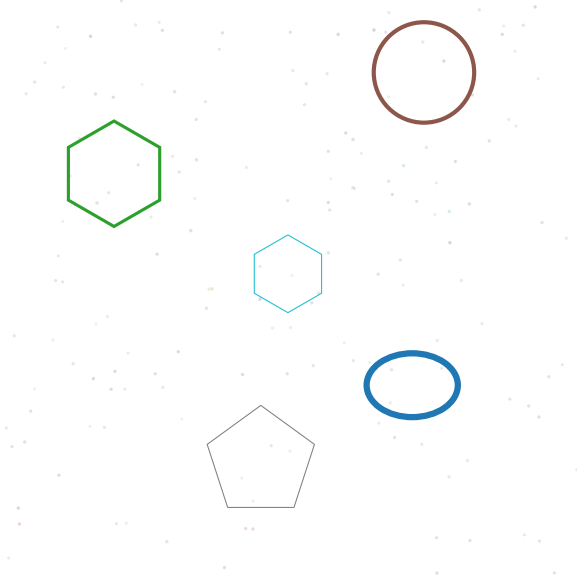[{"shape": "oval", "thickness": 3, "radius": 0.39, "center": [0.714, 0.332]}, {"shape": "hexagon", "thickness": 1.5, "radius": 0.46, "center": [0.197, 0.698]}, {"shape": "circle", "thickness": 2, "radius": 0.43, "center": [0.734, 0.874]}, {"shape": "pentagon", "thickness": 0.5, "radius": 0.49, "center": [0.452, 0.199]}, {"shape": "hexagon", "thickness": 0.5, "radius": 0.34, "center": [0.499, 0.525]}]